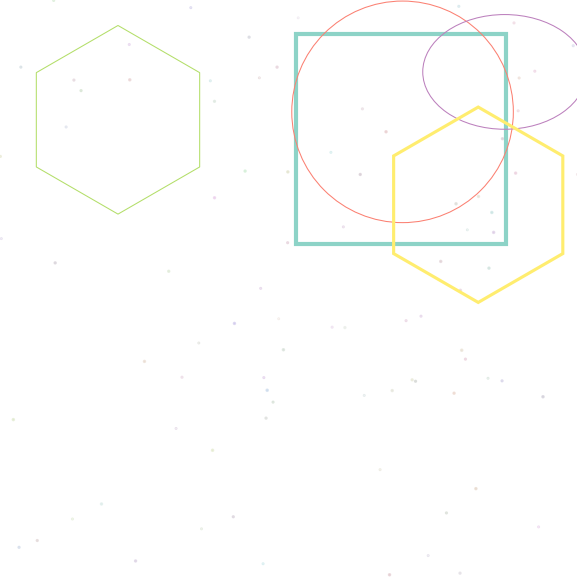[{"shape": "square", "thickness": 2, "radius": 0.91, "center": [0.694, 0.758]}, {"shape": "circle", "thickness": 0.5, "radius": 0.96, "center": [0.697, 0.805]}, {"shape": "hexagon", "thickness": 0.5, "radius": 0.82, "center": [0.204, 0.792]}, {"shape": "oval", "thickness": 0.5, "radius": 0.71, "center": [0.874, 0.875]}, {"shape": "hexagon", "thickness": 1.5, "radius": 0.85, "center": [0.828, 0.645]}]